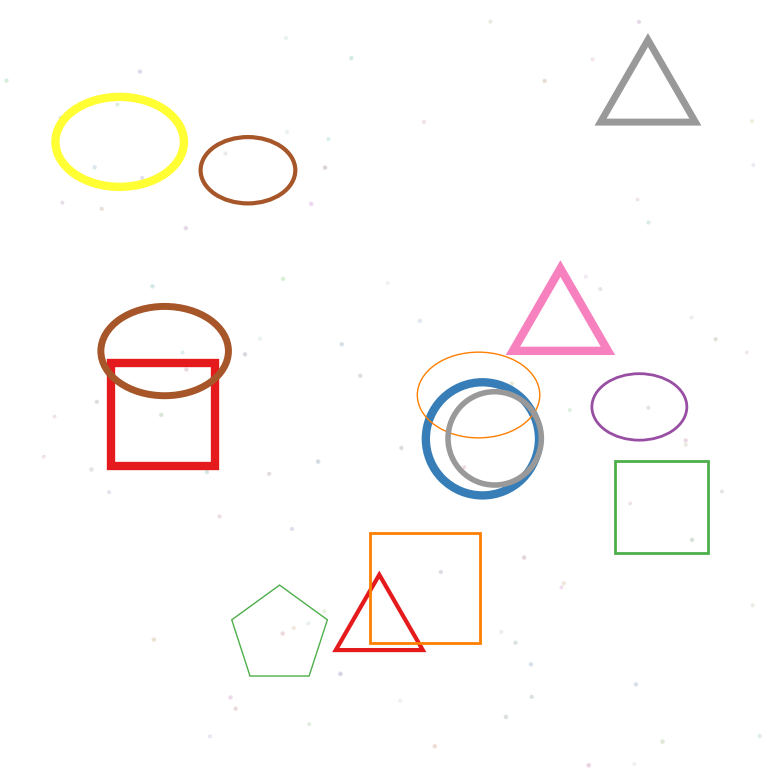[{"shape": "triangle", "thickness": 1.5, "radius": 0.33, "center": [0.493, 0.188]}, {"shape": "square", "thickness": 3, "radius": 0.34, "center": [0.212, 0.462]}, {"shape": "circle", "thickness": 3, "radius": 0.37, "center": [0.627, 0.43]}, {"shape": "square", "thickness": 1, "radius": 0.3, "center": [0.859, 0.342]}, {"shape": "pentagon", "thickness": 0.5, "radius": 0.33, "center": [0.363, 0.175]}, {"shape": "oval", "thickness": 1, "radius": 0.31, "center": [0.83, 0.472]}, {"shape": "oval", "thickness": 0.5, "radius": 0.4, "center": [0.621, 0.487]}, {"shape": "square", "thickness": 1, "radius": 0.36, "center": [0.552, 0.236]}, {"shape": "oval", "thickness": 3, "radius": 0.42, "center": [0.155, 0.816]}, {"shape": "oval", "thickness": 1.5, "radius": 0.31, "center": [0.322, 0.779]}, {"shape": "oval", "thickness": 2.5, "radius": 0.41, "center": [0.214, 0.544]}, {"shape": "triangle", "thickness": 3, "radius": 0.36, "center": [0.728, 0.58]}, {"shape": "circle", "thickness": 2, "radius": 0.3, "center": [0.642, 0.431]}, {"shape": "triangle", "thickness": 2.5, "radius": 0.36, "center": [0.842, 0.877]}]